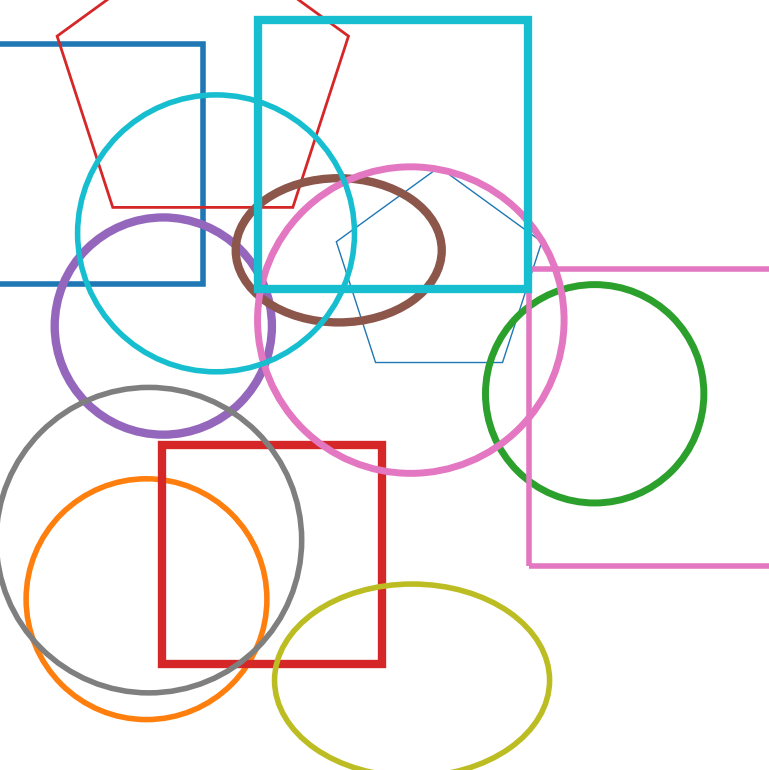[{"shape": "square", "thickness": 2, "radius": 0.78, "center": [0.107, 0.787]}, {"shape": "pentagon", "thickness": 0.5, "radius": 0.7, "center": [0.57, 0.643]}, {"shape": "circle", "thickness": 2, "radius": 0.78, "center": [0.19, 0.222]}, {"shape": "circle", "thickness": 2.5, "radius": 0.71, "center": [0.772, 0.489]}, {"shape": "square", "thickness": 3, "radius": 0.71, "center": [0.354, 0.28]}, {"shape": "pentagon", "thickness": 1, "radius": 0.99, "center": [0.263, 0.892]}, {"shape": "circle", "thickness": 3, "radius": 0.71, "center": [0.212, 0.577]}, {"shape": "oval", "thickness": 3, "radius": 0.67, "center": [0.44, 0.675]}, {"shape": "circle", "thickness": 2.5, "radius": 1.0, "center": [0.534, 0.584]}, {"shape": "square", "thickness": 2, "radius": 0.96, "center": [0.88, 0.458]}, {"shape": "circle", "thickness": 2, "radius": 0.99, "center": [0.193, 0.299]}, {"shape": "oval", "thickness": 2, "radius": 0.89, "center": [0.535, 0.116]}, {"shape": "square", "thickness": 3, "radius": 0.87, "center": [0.51, 0.799]}, {"shape": "circle", "thickness": 2, "radius": 0.9, "center": [0.281, 0.697]}]